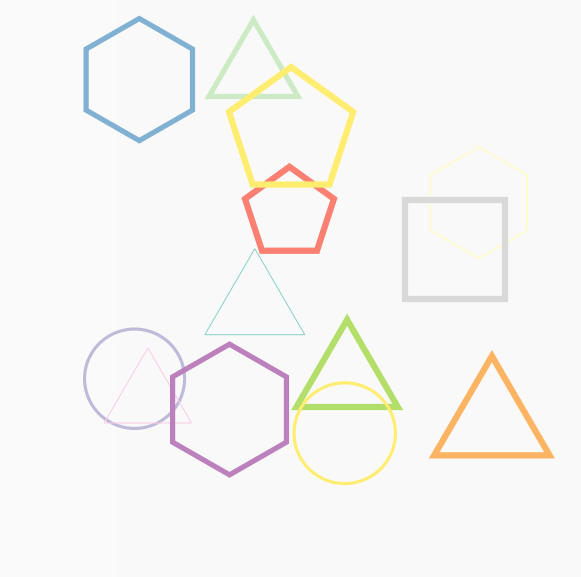[{"shape": "triangle", "thickness": 0.5, "radius": 0.5, "center": [0.438, 0.469]}, {"shape": "hexagon", "thickness": 0.5, "radius": 0.48, "center": [0.824, 0.648]}, {"shape": "circle", "thickness": 1.5, "radius": 0.43, "center": [0.232, 0.343]}, {"shape": "pentagon", "thickness": 3, "radius": 0.4, "center": [0.498, 0.63]}, {"shape": "hexagon", "thickness": 2.5, "radius": 0.53, "center": [0.24, 0.861]}, {"shape": "triangle", "thickness": 3, "radius": 0.57, "center": [0.846, 0.268]}, {"shape": "triangle", "thickness": 3, "radius": 0.5, "center": [0.597, 0.345]}, {"shape": "triangle", "thickness": 0.5, "radius": 0.43, "center": [0.254, 0.31]}, {"shape": "square", "thickness": 3, "radius": 0.43, "center": [0.783, 0.567]}, {"shape": "hexagon", "thickness": 2.5, "radius": 0.57, "center": [0.395, 0.29]}, {"shape": "triangle", "thickness": 2.5, "radius": 0.44, "center": [0.436, 0.876]}, {"shape": "circle", "thickness": 1.5, "radius": 0.44, "center": [0.593, 0.249]}, {"shape": "pentagon", "thickness": 3, "radius": 0.56, "center": [0.501, 0.771]}]